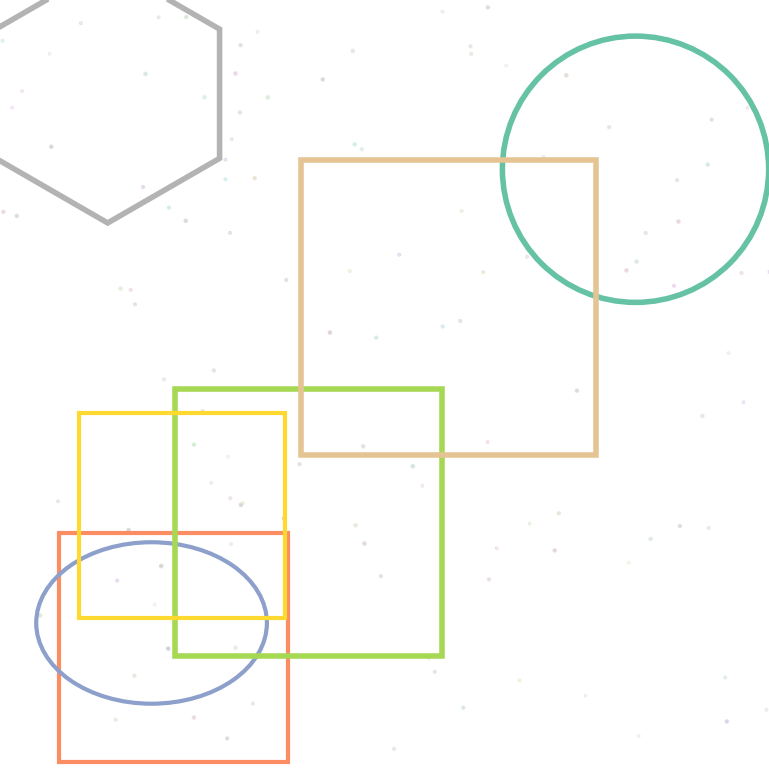[{"shape": "circle", "thickness": 2, "radius": 0.86, "center": [0.825, 0.78]}, {"shape": "square", "thickness": 1.5, "radius": 0.74, "center": [0.225, 0.159]}, {"shape": "oval", "thickness": 1.5, "radius": 0.75, "center": [0.197, 0.191]}, {"shape": "square", "thickness": 2, "radius": 0.87, "center": [0.401, 0.321]}, {"shape": "square", "thickness": 1.5, "radius": 0.67, "center": [0.237, 0.33]}, {"shape": "square", "thickness": 2, "radius": 0.96, "center": [0.583, 0.601]}, {"shape": "hexagon", "thickness": 2, "radius": 0.84, "center": [0.14, 0.878]}]